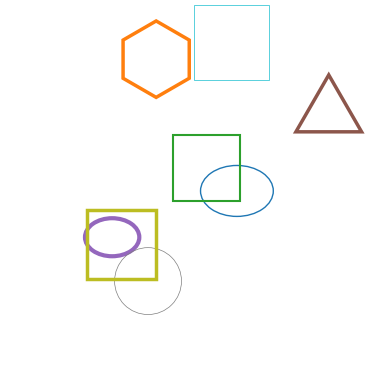[{"shape": "oval", "thickness": 1, "radius": 0.47, "center": [0.615, 0.504]}, {"shape": "hexagon", "thickness": 2.5, "radius": 0.5, "center": [0.406, 0.846]}, {"shape": "square", "thickness": 1.5, "radius": 0.43, "center": [0.536, 0.564]}, {"shape": "oval", "thickness": 3, "radius": 0.35, "center": [0.291, 0.384]}, {"shape": "triangle", "thickness": 2.5, "radius": 0.49, "center": [0.854, 0.707]}, {"shape": "circle", "thickness": 0.5, "radius": 0.43, "center": [0.385, 0.27]}, {"shape": "square", "thickness": 2.5, "radius": 0.44, "center": [0.316, 0.364]}, {"shape": "square", "thickness": 0.5, "radius": 0.49, "center": [0.601, 0.889]}]